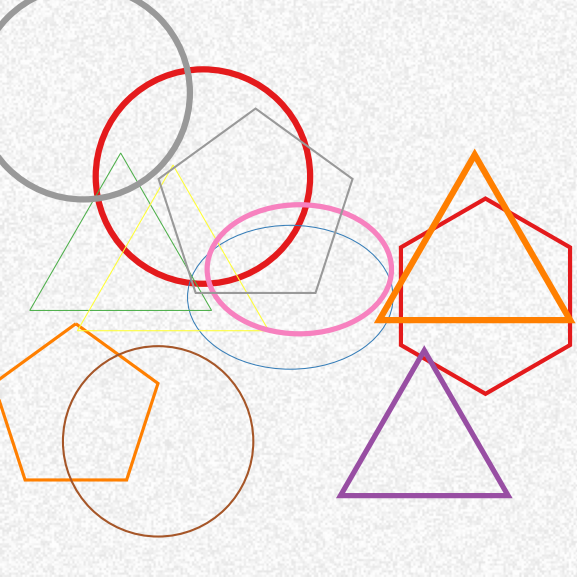[{"shape": "circle", "thickness": 3, "radius": 0.93, "center": [0.351, 0.693]}, {"shape": "hexagon", "thickness": 2, "radius": 0.85, "center": [0.841, 0.486]}, {"shape": "oval", "thickness": 0.5, "radius": 0.89, "center": [0.503, 0.484]}, {"shape": "triangle", "thickness": 0.5, "radius": 0.91, "center": [0.209, 0.552]}, {"shape": "triangle", "thickness": 2.5, "radius": 0.84, "center": [0.735, 0.225]}, {"shape": "triangle", "thickness": 3, "radius": 0.95, "center": [0.822, 0.54]}, {"shape": "pentagon", "thickness": 1.5, "radius": 0.75, "center": [0.131, 0.289]}, {"shape": "triangle", "thickness": 0.5, "radius": 0.96, "center": [0.3, 0.522]}, {"shape": "circle", "thickness": 1, "radius": 0.82, "center": [0.274, 0.235]}, {"shape": "oval", "thickness": 2.5, "radius": 0.8, "center": [0.518, 0.533]}, {"shape": "circle", "thickness": 3, "radius": 0.92, "center": [0.144, 0.838]}, {"shape": "pentagon", "thickness": 1, "radius": 0.88, "center": [0.443, 0.635]}]